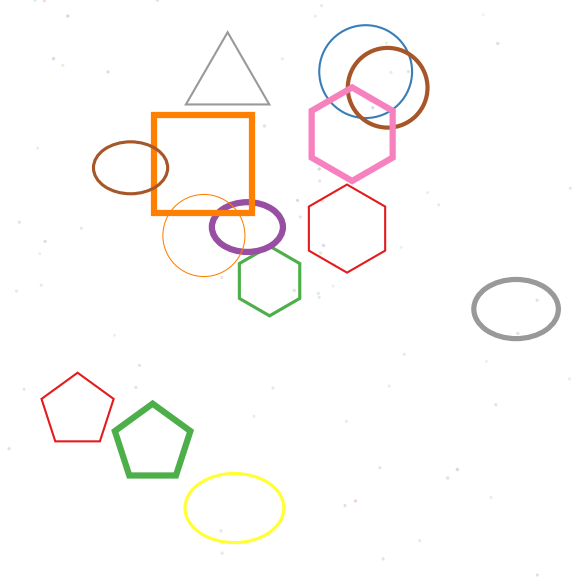[{"shape": "hexagon", "thickness": 1, "radius": 0.38, "center": [0.601, 0.603]}, {"shape": "pentagon", "thickness": 1, "radius": 0.33, "center": [0.134, 0.288]}, {"shape": "circle", "thickness": 1, "radius": 0.4, "center": [0.633, 0.875]}, {"shape": "pentagon", "thickness": 3, "radius": 0.34, "center": [0.264, 0.231]}, {"shape": "hexagon", "thickness": 1.5, "radius": 0.3, "center": [0.467, 0.513]}, {"shape": "oval", "thickness": 3, "radius": 0.31, "center": [0.428, 0.606]}, {"shape": "square", "thickness": 3, "radius": 0.42, "center": [0.352, 0.715]}, {"shape": "circle", "thickness": 0.5, "radius": 0.36, "center": [0.353, 0.591]}, {"shape": "oval", "thickness": 1.5, "radius": 0.43, "center": [0.406, 0.119]}, {"shape": "circle", "thickness": 2, "radius": 0.35, "center": [0.671, 0.847]}, {"shape": "oval", "thickness": 1.5, "radius": 0.32, "center": [0.226, 0.709]}, {"shape": "hexagon", "thickness": 3, "radius": 0.4, "center": [0.61, 0.767]}, {"shape": "oval", "thickness": 2.5, "radius": 0.37, "center": [0.894, 0.464]}, {"shape": "triangle", "thickness": 1, "radius": 0.42, "center": [0.394, 0.86]}]